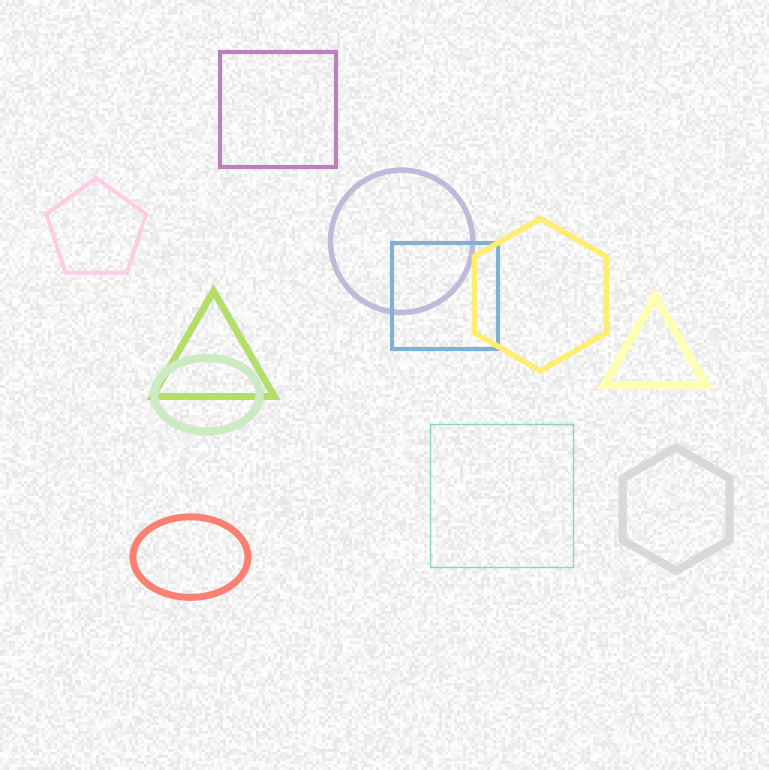[{"shape": "square", "thickness": 0.5, "radius": 0.46, "center": [0.652, 0.356]}, {"shape": "triangle", "thickness": 3, "radius": 0.38, "center": [0.851, 0.538]}, {"shape": "circle", "thickness": 2, "radius": 0.46, "center": [0.522, 0.687]}, {"shape": "oval", "thickness": 2.5, "radius": 0.37, "center": [0.247, 0.276]}, {"shape": "square", "thickness": 1.5, "radius": 0.34, "center": [0.578, 0.616]}, {"shape": "triangle", "thickness": 2.5, "radius": 0.46, "center": [0.277, 0.531]}, {"shape": "pentagon", "thickness": 1.5, "radius": 0.34, "center": [0.125, 0.701]}, {"shape": "hexagon", "thickness": 3, "radius": 0.4, "center": [0.878, 0.339]}, {"shape": "square", "thickness": 1.5, "radius": 0.37, "center": [0.361, 0.858]}, {"shape": "oval", "thickness": 3, "radius": 0.34, "center": [0.269, 0.487]}, {"shape": "hexagon", "thickness": 2, "radius": 0.49, "center": [0.702, 0.617]}]